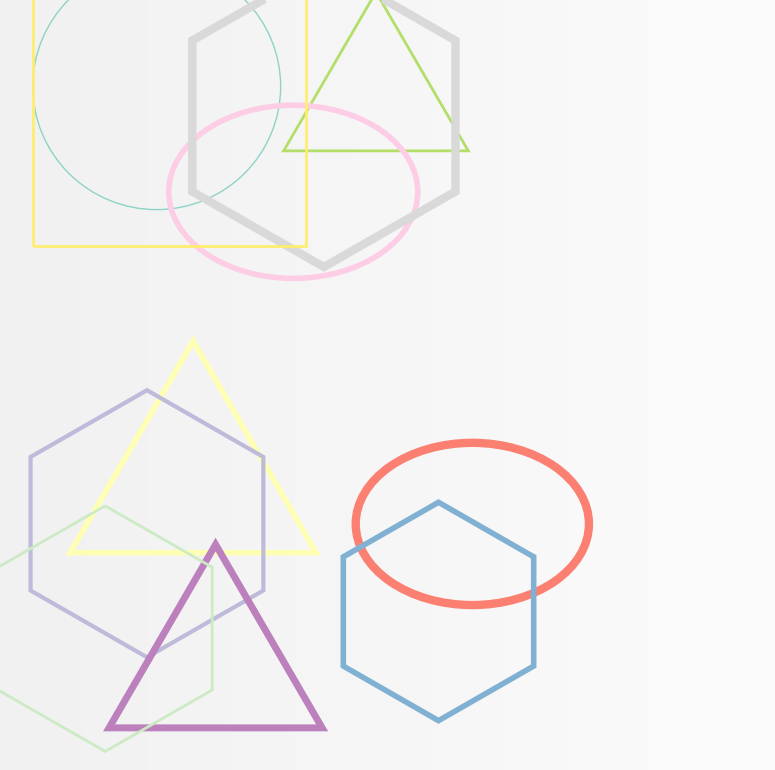[{"shape": "circle", "thickness": 0.5, "radius": 0.8, "center": [0.202, 0.888]}, {"shape": "triangle", "thickness": 2, "radius": 0.92, "center": [0.249, 0.374]}, {"shape": "hexagon", "thickness": 1.5, "radius": 0.87, "center": [0.19, 0.32]}, {"shape": "oval", "thickness": 3, "radius": 0.75, "center": [0.609, 0.32]}, {"shape": "hexagon", "thickness": 2, "radius": 0.71, "center": [0.566, 0.206]}, {"shape": "triangle", "thickness": 1, "radius": 0.69, "center": [0.485, 0.873]}, {"shape": "oval", "thickness": 2, "radius": 0.8, "center": [0.378, 0.751]}, {"shape": "hexagon", "thickness": 3, "radius": 0.98, "center": [0.418, 0.849]}, {"shape": "triangle", "thickness": 2.5, "radius": 0.79, "center": [0.278, 0.134]}, {"shape": "hexagon", "thickness": 1, "radius": 0.8, "center": [0.136, 0.184]}, {"shape": "square", "thickness": 1, "radius": 0.88, "center": [0.219, 0.857]}]